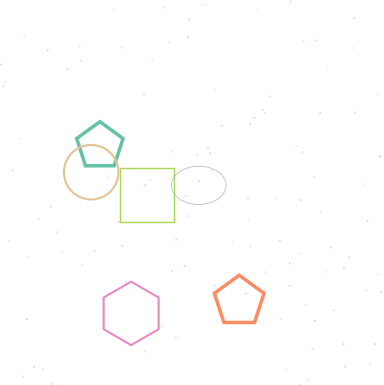[{"shape": "pentagon", "thickness": 2.5, "radius": 0.32, "center": [0.259, 0.621]}, {"shape": "pentagon", "thickness": 2.5, "radius": 0.34, "center": [0.621, 0.217]}, {"shape": "hexagon", "thickness": 1.5, "radius": 0.41, "center": [0.341, 0.186]}, {"shape": "square", "thickness": 1, "radius": 0.35, "center": [0.383, 0.494]}, {"shape": "circle", "thickness": 1.5, "radius": 0.35, "center": [0.237, 0.553]}, {"shape": "oval", "thickness": 0.5, "radius": 0.36, "center": [0.516, 0.519]}]